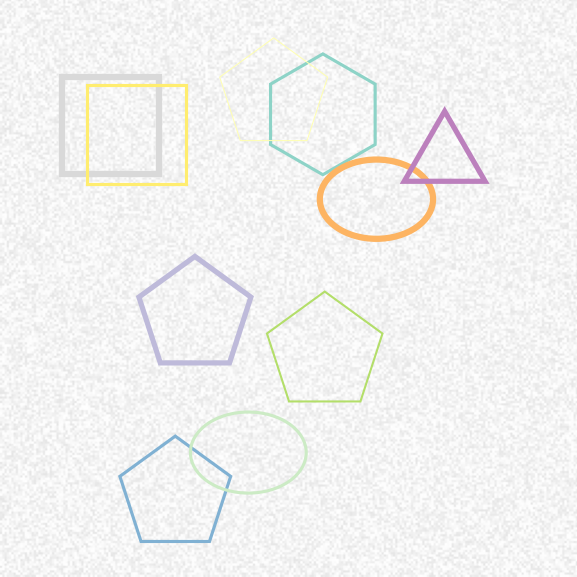[{"shape": "hexagon", "thickness": 1.5, "radius": 0.52, "center": [0.559, 0.801]}, {"shape": "pentagon", "thickness": 0.5, "radius": 0.49, "center": [0.474, 0.835]}, {"shape": "pentagon", "thickness": 2.5, "radius": 0.51, "center": [0.338, 0.453]}, {"shape": "pentagon", "thickness": 1.5, "radius": 0.5, "center": [0.303, 0.143]}, {"shape": "oval", "thickness": 3, "radius": 0.49, "center": [0.652, 0.654]}, {"shape": "pentagon", "thickness": 1, "radius": 0.53, "center": [0.562, 0.389]}, {"shape": "square", "thickness": 3, "radius": 0.42, "center": [0.192, 0.782]}, {"shape": "triangle", "thickness": 2.5, "radius": 0.4, "center": [0.77, 0.726]}, {"shape": "oval", "thickness": 1.5, "radius": 0.5, "center": [0.43, 0.215]}, {"shape": "square", "thickness": 1.5, "radius": 0.43, "center": [0.237, 0.766]}]